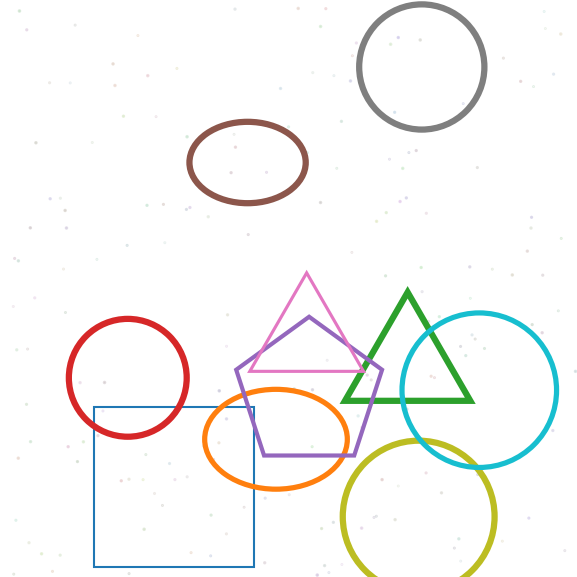[{"shape": "square", "thickness": 1, "radius": 0.69, "center": [0.301, 0.156]}, {"shape": "oval", "thickness": 2.5, "radius": 0.62, "center": [0.478, 0.239]}, {"shape": "triangle", "thickness": 3, "radius": 0.63, "center": [0.706, 0.368]}, {"shape": "circle", "thickness": 3, "radius": 0.51, "center": [0.221, 0.345]}, {"shape": "pentagon", "thickness": 2, "radius": 0.66, "center": [0.535, 0.318]}, {"shape": "oval", "thickness": 3, "radius": 0.5, "center": [0.429, 0.718]}, {"shape": "triangle", "thickness": 1.5, "radius": 0.57, "center": [0.531, 0.413]}, {"shape": "circle", "thickness": 3, "radius": 0.54, "center": [0.73, 0.883]}, {"shape": "circle", "thickness": 3, "radius": 0.66, "center": [0.725, 0.105]}, {"shape": "circle", "thickness": 2.5, "radius": 0.67, "center": [0.83, 0.323]}]